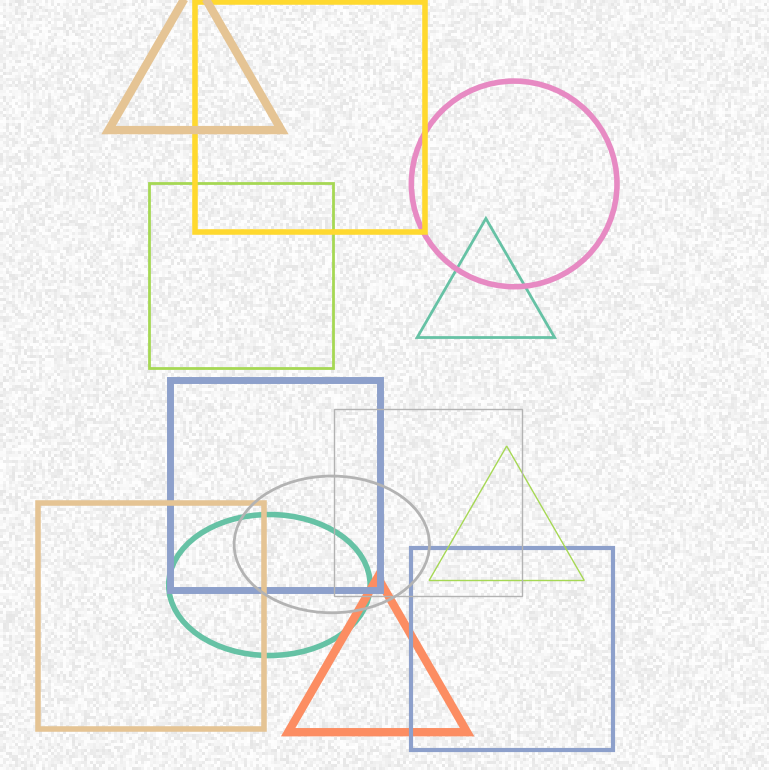[{"shape": "oval", "thickness": 2, "radius": 0.65, "center": [0.35, 0.24]}, {"shape": "triangle", "thickness": 1, "radius": 0.52, "center": [0.631, 0.613]}, {"shape": "triangle", "thickness": 3, "radius": 0.67, "center": [0.49, 0.116]}, {"shape": "square", "thickness": 2.5, "radius": 0.68, "center": [0.357, 0.37]}, {"shape": "square", "thickness": 1.5, "radius": 0.65, "center": [0.665, 0.157]}, {"shape": "circle", "thickness": 2, "radius": 0.67, "center": [0.668, 0.761]}, {"shape": "triangle", "thickness": 0.5, "radius": 0.58, "center": [0.658, 0.304]}, {"shape": "square", "thickness": 1, "radius": 0.6, "center": [0.313, 0.642]}, {"shape": "square", "thickness": 2, "radius": 0.75, "center": [0.402, 0.848]}, {"shape": "triangle", "thickness": 3, "radius": 0.65, "center": [0.253, 0.896]}, {"shape": "square", "thickness": 2, "radius": 0.73, "center": [0.197, 0.2]}, {"shape": "square", "thickness": 0.5, "radius": 0.61, "center": [0.556, 0.347]}, {"shape": "oval", "thickness": 1, "radius": 0.63, "center": [0.431, 0.293]}]